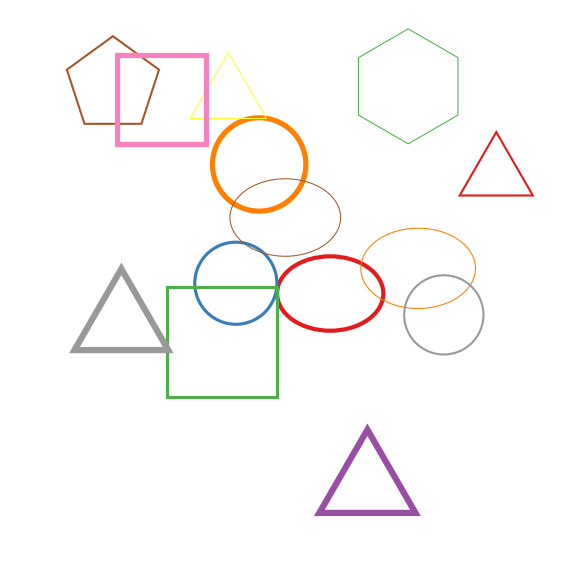[{"shape": "triangle", "thickness": 1, "radius": 0.37, "center": [0.859, 0.697]}, {"shape": "oval", "thickness": 2, "radius": 0.46, "center": [0.572, 0.491]}, {"shape": "circle", "thickness": 1.5, "radius": 0.36, "center": [0.408, 0.509]}, {"shape": "hexagon", "thickness": 0.5, "radius": 0.5, "center": [0.707, 0.85]}, {"shape": "square", "thickness": 1.5, "radius": 0.48, "center": [0.385, 0.407]}, {"shape": "triangle", "thickness": 3, "radius": 0.48, "center": [0.636, 0.159]}, {"shape": "circle", "thickness": 2.5, "radius": 0.4, "center": [0.449, 0.714]}, {"shape": "oval", "thickness": 0.5, "radius": 0.5, "center": [0.724, 0.534]}, {"shape": "triangle", "thickness": 0.5, "radius": 0.38, "center": [0.395, 0.832]}, {"shape": "oval", "thickness": 0.5, "radius": 0.48, "center": [0.494, 0.622]}, {"shape": "pentagon", "thickness": 1, "radius": 0.42, "center": [0.196, 0.853]}, {"shape": "square", "thickness": 2.5, "radius": 0.39, "center": [0.28, 0.827]}, {"shape": "triangle", "thickness": 3, "radius": 0.47, "center": [0.21, 0.44]}, {"shape": "circle", "thickness": 1, "radius": 0.34, "center": [0.769, 0.454]}]